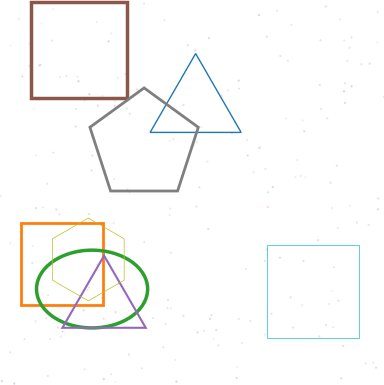[{"shape": "triangle", "thickness": 1, "radius": 0.68, "center": [0.508, 0.724]}, {"shape": "square", "thickness": 2, "radius": 0.53, "center": [0.162, 0.314]}, {"shape": "oval", "thickness": 2.5, "radius": 0.72, "center": [0.239, 0.249]}, {"shape": "triangle", "thickness": 1.5, "radius": 0.62, "center": [0.27, 0.211]}, {"shape": "square", "thickness": 2.5, "radius": 0.62, "center": [0.205, 0.87]}, {"shape": "pentagon", "thickness": 2, "radius": 0.74, "center": [0.374, 0.624]}, {"shape": "hexagon", "thickness": 0.5, "radius": 0.54, "center": [0.229, 0.326]}, {"shape": "square", "thickness": 0.5, "radius": 0.6, "center": [0.814, 0.243]}]